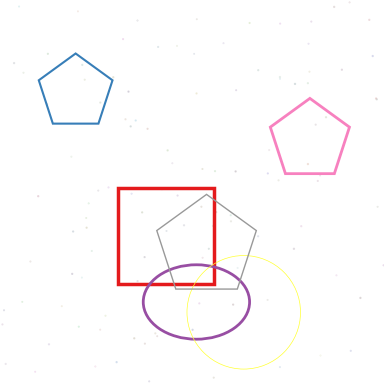[{"shape": "square", "thickness": 2.5, "radius": 0.62, "center": [0.431, 0.386]}, {"shape": "pentagon", "thickness": 1.5, "radius": 0.5, "center": [0.196, 0.76]}, {"shape": "oval", "thickness": 2, "radius": 0.69, "center": [0.51, 0.216]}, {"shape": "circle", "thickness": 0.5, "radius": 0.74, "center": [0.633, 0.189]}, {"shape": "pentagon", "thickness": 2, "radius": 0.54, "center": [0.805, 0.636]}, {"shape": "pentagon", "thickness": 1, "radius": 0.68, "center": [0.537, 0.359]}]